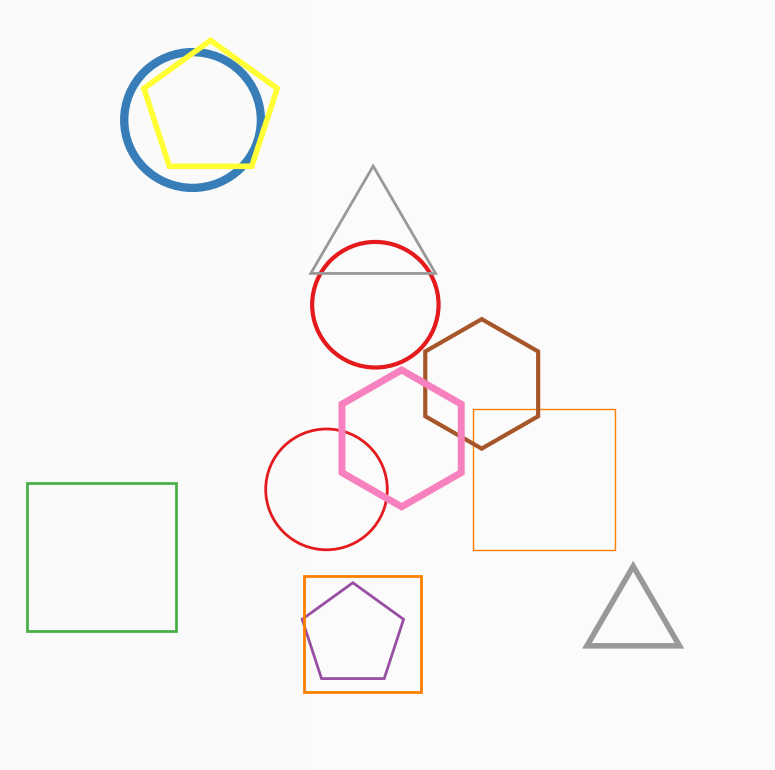[{"shape": "circle", "thickness": 1.5, "radius": 0.41, "center": [0.484, 0.604]}, {"shape": "circle", "thickness": 1, "radius": 0.39, "center": [0.421, 0.364]}, {"shape": "circle", "thickness": 3, "radius": 0.44, "center": [0.248, 0.844]}, {"shape": "square", "thickness": 1, "radius": 0.48, "center": [0.131, 0.277]}, {"shape": "pentagon", "thickness": 1, "radius": 0.34, "center": [0.455, 0.174]}, {"shape": "square", "thickness": 1, "radius": 0.38, "center": [0.467, 0.176]}, {"shape": "square", "thickness": 0.5, "radius": 0.46, "center": [0.702, 0.377]}, {"shape": "pentagon", "thickness": 2, "radius": 0.45, "center": [0.272, 0.857]}, {"shape": "hexagon", "thickness": 1.5, "radius": 0.42, "center": [0.622, 0.501]}, {"shape": "hexagon", "thickness": 2.5, "radius": 0.44, "center": [0.518, 0.431]}, {"shape": "triangle", "thickness": 2, "radius": 0.34, "center": [0.817, 0.196]}, {"shape": "triangle", "thickness": 1, "radius": 0.46, "center": [0.482, 0.691]}]